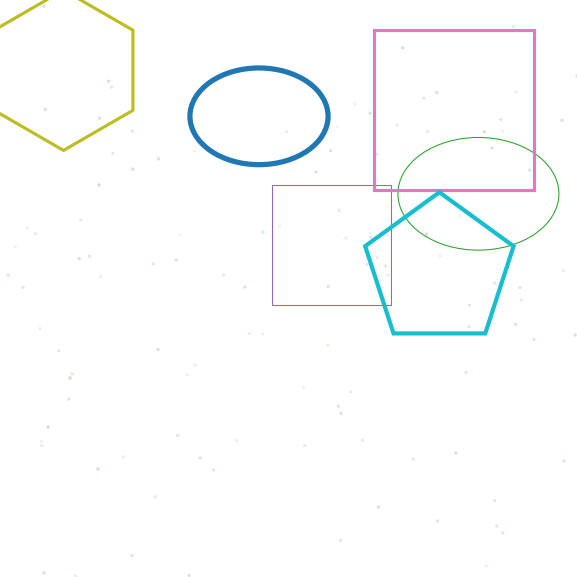[{"shape": "oval", "thickness": 2.5, "radius": 0.6, "center": [0.448, 0.798]}, {"shape": "oval", "thickness": 0.5, "radius": 0.7, "center": [0.828, 0.664]}, {"shape": "square", "thickness": 0.5, "radius": 0.52, "center": [0.574, 0.575]}, {"shape": "square", "thickness": 1.5, "radius": 0.69, "center": [0.786, 0.808]}, {"shape": "hexagon", "thickness": 1.5, "radius": 0.69, "center": [0.11, 0.877]}, {"shape": "pentagon", "thickness": 2, "radius": 0.68, "center": [0.761, 0.531]}]